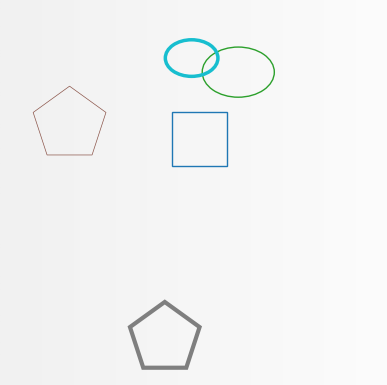[{"shape": "square", "thickness": 1, "radius": 0.35, "center": [0.515, 0.638]}, {"shape": "oval", "thickness": 1, "radius": 0.47, "center": [0.615, 0.813]}, {"shape": "pentagon", "thickness": 0.5, "radius": 0.49, "center": [0.18, 0.677]}, {"shape": "pentagon", "thickness": 3, "radius": 0.47, "center": [0.425, 0.121]}, {"shape": "oval", "thickness": 2.5, "radius": 0.34, "center": [0.495, 0.849]}]